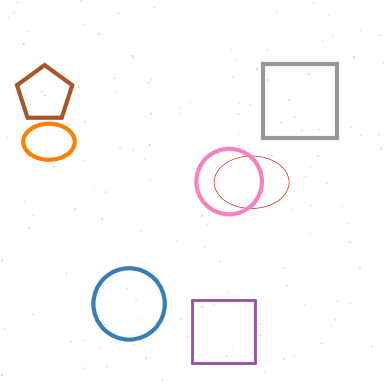[{"shape": "oval", "thickness": 0.5, "radius": 0.49, "center": [0.653, 0.527]}, {"shape": "circle", "thickness": 3, "radius": 0.46, "center": [0.335, 0.211]}, {"shape": "square", "thickness": 2, "radius": 0.41, "center": [0.58, 0.14]}, {"shape": "oval", "thickness": 3, "radius": 0.33, "center": [0.127, 0.632]}, {"shape": "pentagon", "thickness": 3, "radius": 0.38, "center": [0.116, 0.755]}, {"shape": "circle", "thickness": 3, "radius": 0.43, "center": [0.595, 0.528]}, {"shape": "square", "thickness": 3, "radius": 0.48, "center": [0.78, 0.738]}]